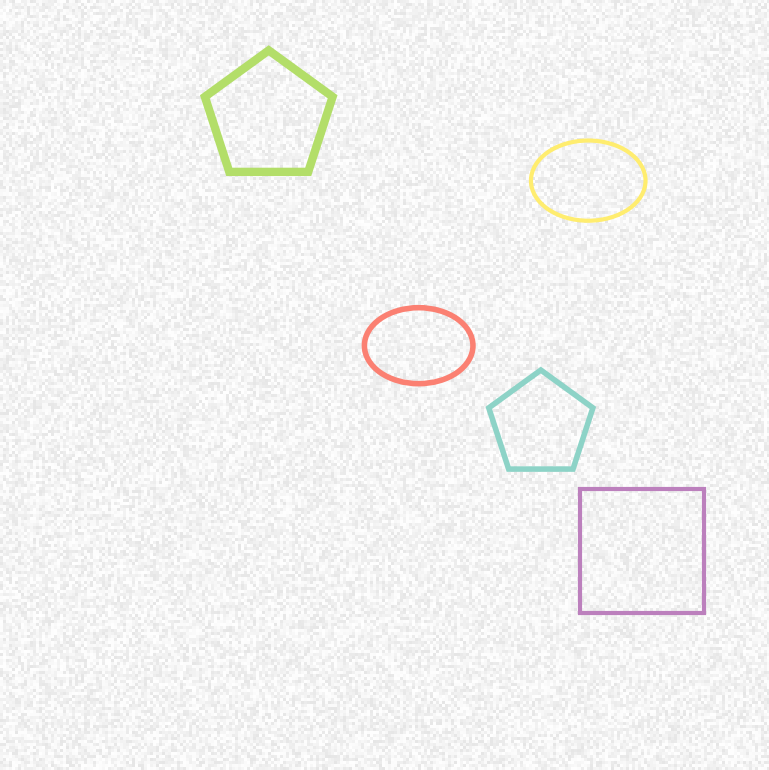[{"shape": "pentagon", "thickness": 2, "radius": 0.36, "center": [0.702, 0.448]}, {"shape": "oval", "thickness": 2, "radius": 0.35, "center": [0.544, 0.551]}, {"shape": "pentagon", "thickness": 3, "radius": 0.44, "center": [0.349, 0.847]}, {"shape": "square", "thickness": 1.5, "radius": 0.4, "center": [0.834, 0.285]}, {"shape": "oval", "thickness": 1.5, "radius": 0.37, "center": [0.764, 0.765]}]